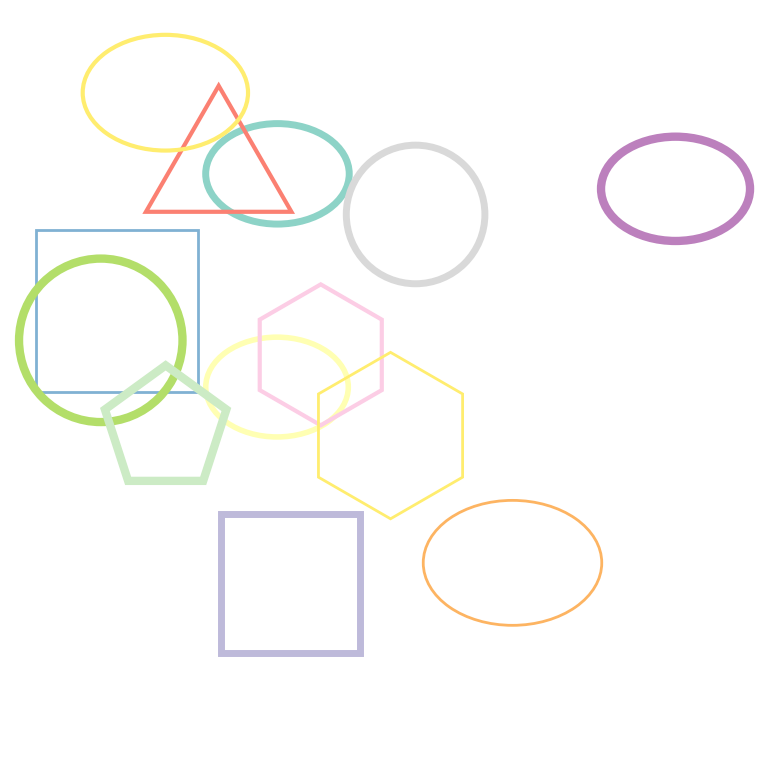[{"shape": "oval", "thickness": 2.5, "radius": 0.47, "center": [0.36, 0.774]}, {"shape": "oval", "thickness": 2, "radius": 0.46, "center": [0.36, 0.497]}, {"shape": "square", "thickness": 2.5, "radius": 0.45, "center": [0.377, 0.243]}, {"shape": "triangle", "thickness": 1.5, "radius": 0.55, "center": [0.284, 0.779]}, {"shape": "square", "thickness": 1, "radius": 0.53, "center": [0.151, 0.596]}, {"shape": "oval", "thickness": 1, "radius": 0.58, "center": [0.666, 0.269]}, {"shape": "circle", "thickness": 3, "radius": 0.53, "center": [0.131, 0.558]}, {"shape": "hexagon", "thickness": 1.5, "radius": 0.46, "center": [0.417, 0.539]}, {"shape": "circle", "thickness": 2.5, "radius": 0.45, "center": [0.54, 0.721]}, {"shape": "oval", "thickness": 3, "radius": 0.48, "center": [0.877, 0.755]}, {"shape": "pentagon", "thickness": 3, "radius": 0.41, "center": [0.215, 0.443]}, {"shape": "hexagon", "thickness": 1, "radius": 0.54, "center": [0.507, 0.434]}, {"shape": "oval", "thickness": 1.5, "radius": 0.54, "center": [0.215, 0.88]}]